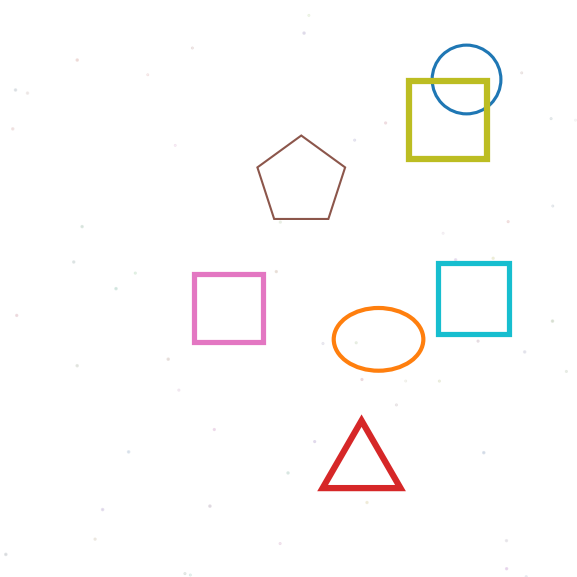[{"shape": "circle", "thickness": 1.5, "radius": 0.3, "center": [0.808, 0.861]}, {"shape": "oval", "thickness": 2, "radius": 0.39, "center": [0.655, 0.412]}, {"shape": "triangle", "thickness": 3, "radius": 0.39, "center": [0.626, 0.193]}, {"shape": "pentagon", "thickness": 1, "radius": 0.4, "center": [0.522, 0.685]}, {"shape": "square", "thickness": 2.5, "radius": 0.3, "center": [0.396, 0.465]}, {"shape": "square", "thickness": 3, "radius": 0.34, "center": [0.776, 0.792]}, {"shape": "square", "thickness": 2.5, "radius": 0.31, "center": [0.82, 0.482]}]